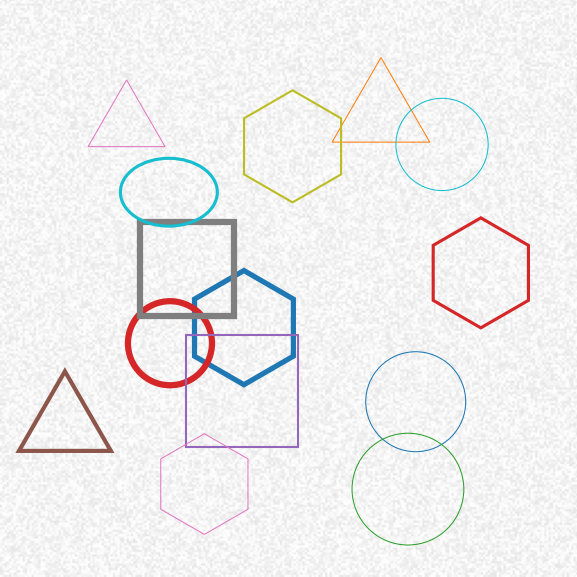[{"shape": "hexagon", "thickness": 2.5, "radius": 0.49, "center": [0.422, 0.432]}, {"shape": "circle", "thickness": 0.5, "radius": 0.43, "center": [0.72, 0.304]}, {"shape": "triangle", "thickness": 0.5, "radius": 0.49, "center": [0.66, 0.802]}, {"shape": "circle", "thickness": 0.5, "radius": 0.48, "center": [0.706, 0.152]}, {"shape": "circle", "thickness": 3, "radius": 0.36, "center": [0.294, 0.405]}, {"shape": "hexagon", "thickness": 1.5, "radius": 0.48, "center": [0.833, 0.527]}, {"shape": "square", "thickness": 1, "radius": 0.49, "center": [0.419, 0.322]}, {"shape": "triangle", "thickness": 2, "radius": 0.46, "center": [0.112, 0.264]}, {"shape": "hexagon", "thickness": 0.5, "radius": 0.44, "center": [0.354, 0.161]}, {"shape": "triangle", "thickness": 0.5, "radius": 0.38, "center": [0.219, 0.784]}, {"shape": "square", "thickness": 3, "radius": 0.41, "center": [0.324, 0.534]}, {"shape": "hexagon", "thickness": 1, "radius": 0.49, "center": [0.507, 0.746]}, {"shape": "oval", "thickness": 1.5, "radius": 0.42, "center": [0.292, 0.666]}, {"shape": "circle", "thickness": 0.5, "radius": 0.4, "center": [0.765, 0.749]}]